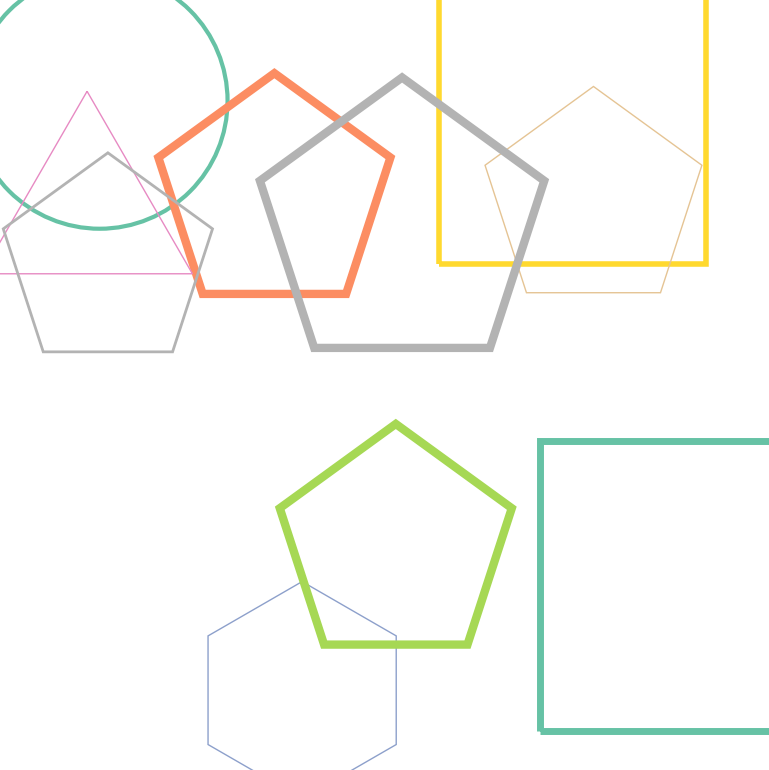[{"shape": "square", "thickness": 2.5, "radius": 0.94, "center": [0.89, 0.239]}, {"shape": "circle", "thickness": 1.5, "radius": 0.83, "center": [0.129, 0.869]}, {"shape": "pentagon", "thickness": 3, "radius": 0.79, "center": [0.356, 0.746]}, {"shape": "hexagon", "thickness": 0.5, "radius": 0.71, "center": [0.392, 0.104]}, {"shape": "triangle", "thickness": 0.5, "radius": 0.79, "center": [0.113, 0.723]}, {"shape": "pentagon", "thickness": 3, "radius": 0.79, "center": [0.514, 0.291]}, {"shape": "square", "thickness": 2, "radius": 0.87, "center": [0.743, 0.83]}, {"shape": "pentagon", "thickness": 0.5, "radius": 0.74, "center": [0.771, 0.74]}, {"shape": "pentagon", "thickness": 1, "radius": 0.71, "center": [0.14, 0.659]}, {"shape": "pentagon", "thickness": 3, "radius": 0.97, "center": [0.522, 0.705]}]